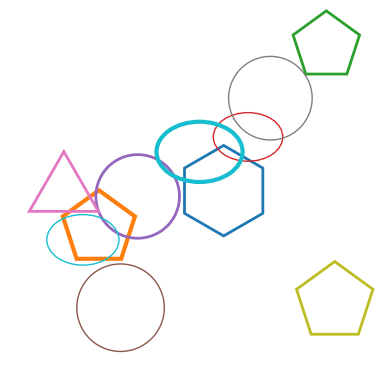[{"shape": "hexagon", "thickness": 2, "radius": 0.59, "center": [0.581, 0.505]}, {"shape": "pentagon", "thickness": 3, "radius": 0.49, "center": [0.257, 0.407]}, {"shape": "pentagon", "thickness": 2, "radius": 0.45, "center": [0.848, 0.881]}, {"shape": "oval", "thickness": 1, "radius": 0.45, "center": [0.644, 0.644]}, {"shape": "circle", "thickness": 2, "radius": 0.54, "center": [0.358, 0.49]}, {"shape": "circle", "thickness": 1, "radius": 0.57, "center": [0.313, 0.201]}, {"shape": "triangle", "thickness": 2, "radius": 0.52, "center": [0.166, 0.503]}, {"shape": "circle", "thickness": 1, "radius": 0.54, "center": [0.702, 0.745]}, {"shape": "pentagon", "thickness": 2, "radius": 0.52, "center": [0.869, 0.216]}, {"shape": "oval", "thickness": 1, "radius": 0.47, "center": [0.215, 0.377]}, {"shape": "oval", "thickness": 3, "radius": 0.56, "center": [0.518, 0.606]}]